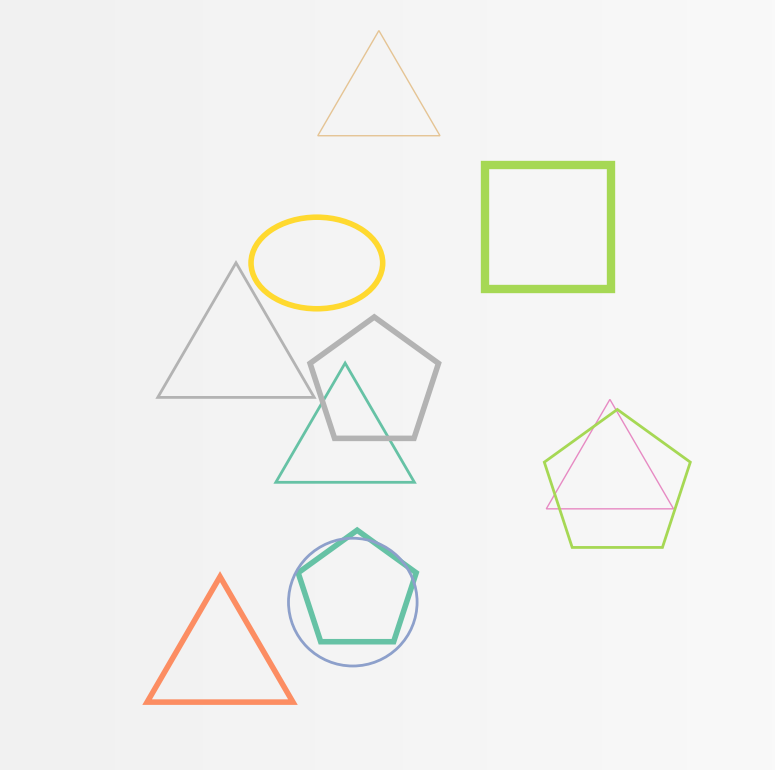[{"shape": "pentagon", "thickness": 2, "radius": 0.4, "center": [0.461, 0.231]}, {"shape": "triangle", "thickness": 1, "radius": 0.52, "center": [0.445, 0.425]}, {"shape": "triangle", "thickness": 2, "radius": 0.54, "center": [0.284, 0.142]}, {"shape": "circle", "thickness": 1, "radius": 0.41, "center": [0.455, 0.218]}, {"shape": "triangle", "thickness": 0.5, "radius": 0.47, "center": [0.787, 0.387]}, {"shape": "pentagon", "thickness": 1, "radius": 0.5, "center": [0.797, 0.369]}, {"shape": "square", "thickness": 3, "radius": 0.41, "center": [0.707, 0.705]}, {"shape": "oval", "thickness": 2, "radius": 0.42, "center": [0.409, 0.658]}, {"shape": "triangle", "thickness": 0.5, "radius": 0.46, "center": [0.489, 0.869]}, {"shape": "triangle", "thickness": 1, "radius": 0.58, "center": [0.305, 0.542]}, {"shape": "pentagon", "thickness": 2, "radius": 0.44, "center": [0.483, 0.501]}]